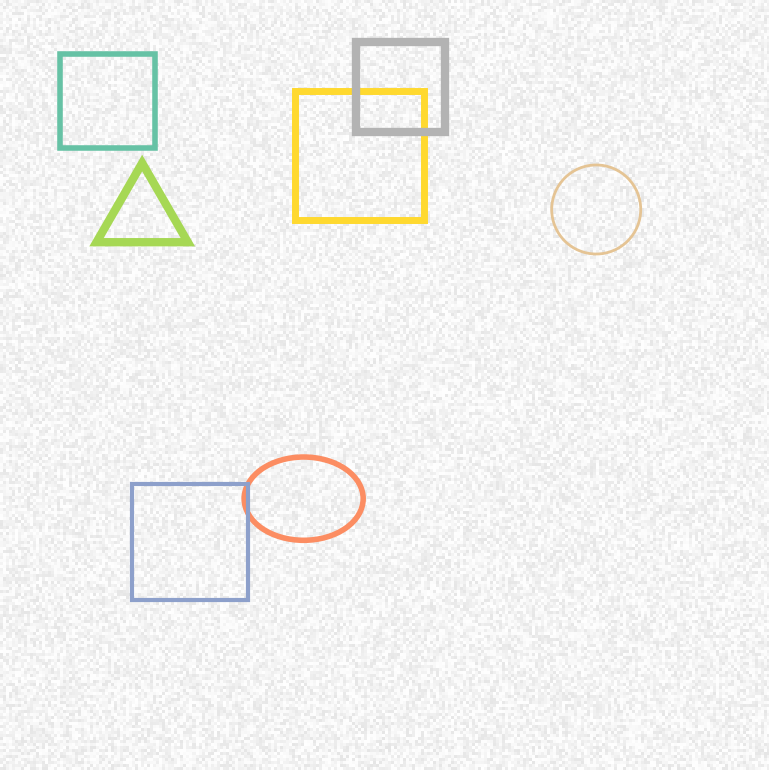[{"shape": "square", "thickness": 2, "radius": 0.31, "center": [0.14, 0.869]}, {"shape": "oval", "thickness": 2, "radius": 0.39, "center": [0.394, 0.352]}, {"shape": "square", "thickness": 1.5, "radius": 0.38, "center": [0.247, 0.296]}, {"shape": "triangle", "thickness": 3, "radius": 0.34, "center": [0.185, 0.72]}, {"shape": "square", "thickness": 2.5, "radius": 0.42, "center": [0.467, 0.798]}, {"shape": "circle", "thickness": 1, "radius": 0.29, "center": [0.774, 0.728]}, {"shape": "square", "thickness": 3, "radius": 0.29, "center": [0.52, 0.886]}]